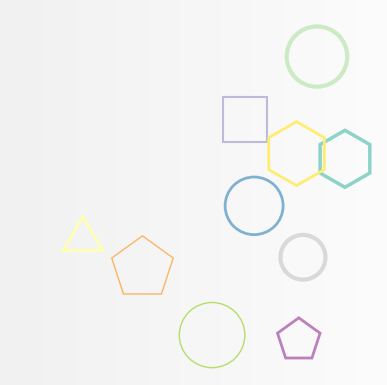[{"shape": "hexagon", "thickness": 2.5, "radius": 0.37, "center": [0.89, 0.587]}, {"shape": "triangle", "thickness": 2, "radius": 0.29, "center": [0.214, 0.379]}, {"shape": "square", "thickness": 1.5, "radius": 0.29, "center": [0.632, 0.69]}, {"shape": "circle", "thickness": 2, "radius": 0.37, "center": [0.656, 0.465]}, {"shape": "pentagon", "thickness": 1, "radius": 0.42, "center": [0.368, 0.304]}, {"shape": "circle", "thickness": 1, "radius": 0.42, "center": [0.547, 0.13]}, {"shape": "circle", "thickness": 3, "radius": 0.29, "center": [0.782, 0.332]}, {"shape": "pentagon", "thickness": 2, "radius": 0.29, "center": [0.771, 0.117]}, {"shape": "circle", "thickness": 3, "radius": 0.39, "center": [0.818, 0.853]}, {"shape": "hexagon", "thickness": 2, "radius": 0.41, "center": [0.765, 0.601]}]